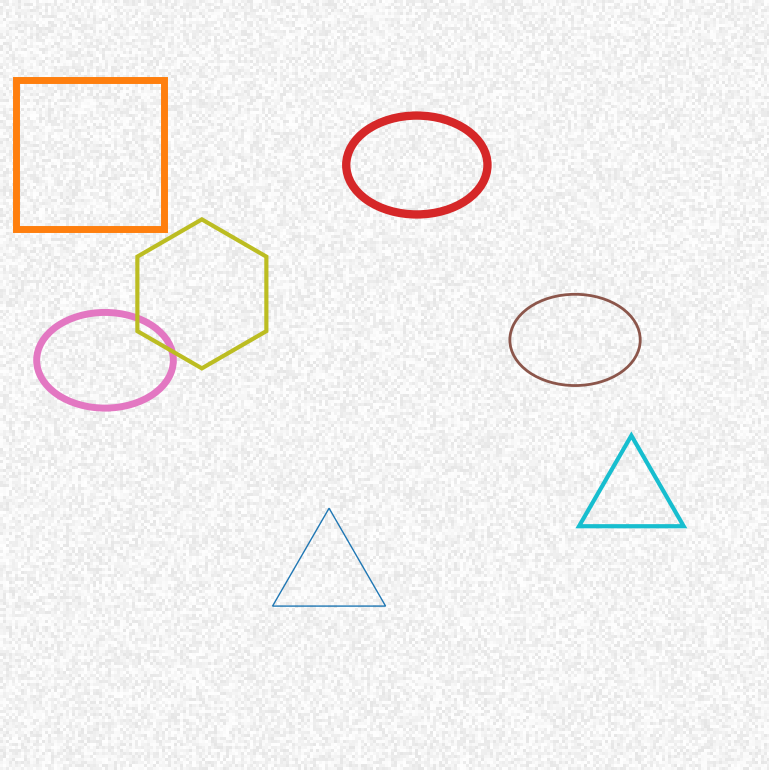[{"shape": "triangle", "thickness": 0.5, "radius": 0.42, "center": [0.427, 0.255]}, {"shape": "square", "thickness": 2.5, "radius": 0.48, "center": [0.117, 0.799]}, {"shape": "oval", "thickness": 3, "radius": 0.46, "center": [0.541, 0.786]}, {"shape": "oval", "thickness": 1, "radius": 0.42, "center": [0.747, 0.559]}, {"shape": "oval", "thickness": 2.5, "radius": 0.44, "center": [0.136, 0.532]}, {"shape": "hexagon", "thickness": 1.5, "radius": 0.48, "center": [0.262, 0.618]}, {"shape": "triangle", "thickness": 1.5, "radius": 0.39, "center": [0.82, 0.356]}]